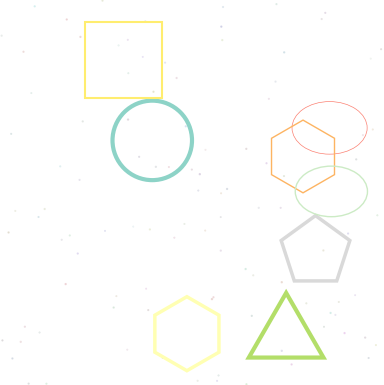[{"shape": "circle", "thickness": 3, "radius": 0.52, "center": [0.395, 0.635]}, {"shape": "hexagon", "thickness": 2.5, "radius": 0.48, "center": [0.485, 0.133]}, {"shape": "oval", "thickness": 0.5, "radius": 0.49, "center": [0.856, 0.668]}, {"shape": "hexagon", "thickness": 1, "radius": 0.47, "center": [0.787, 0.594]}, {"shape": "triangle", "thickness": 3, "radius": 0.56, "center": [0.743, 0.127]}, {"shape": "pentagon", "thickness": 2.5, "radius": 0.47, "center": [0.82, 0.346]}, {"shape": "oval", "thickness": 1, "radius": 0.47, "center": [0.861, 0.503]}, {"shape": "square", "thickness": 1.5, "radius": 0.5, "center": [0.321, 0.843]}]